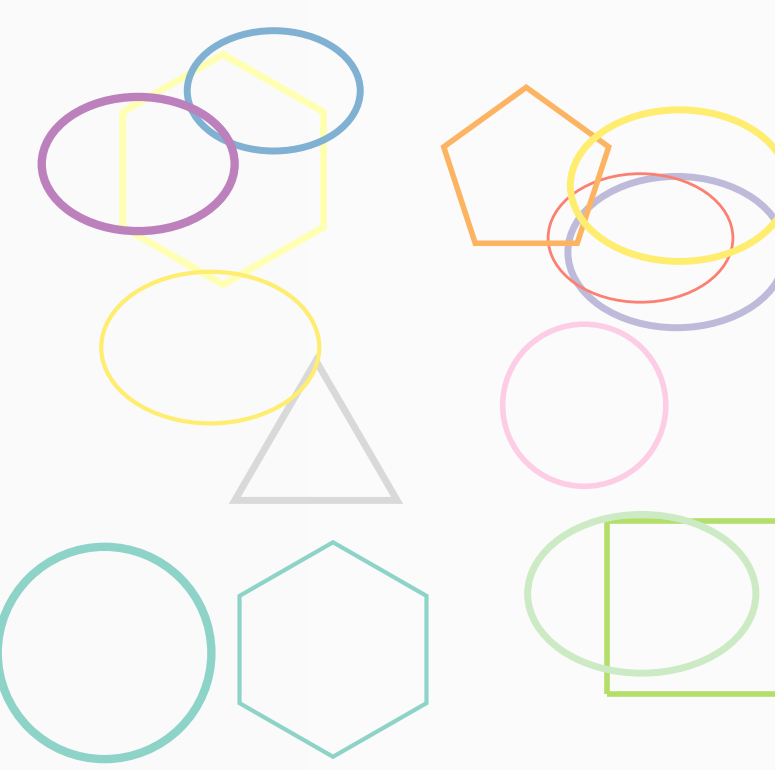[{"shape": "hexagon", "thickness": 1.5, "radius": 0.7, "center": [0.43, 0.156]}, {"shape": "circle", "thickness": 3, "radius": 0.69, "center": [0.135, 0.152]}, {"shape": "hexagon", "thickness": 2.5, "radius": 0.75, "center": [0.288, 0.78]}, {"shape": "oval", "thickness": 2.5, "radius": 0.7, "center": [0.873, 0.673]}, {"shape": "oval", "thickness": 1, "radius": 0.6, "center": [0.826, 0.691]}, {"shape": "oval", "thickness": 2.5, "radius": 0.56, "center": [0.353, 0.882]}, {"shape": "pentagon", "thickness": 2, "radius": 0.56, "center": [0.679, 0.775]}, {"shape": "square", "thickness": 2, "radius": 0.56, "center": [0.895, 0.211]}, {"shape": "circle", "thickness": 2, "radius": 0.53, "center": [0.754, 0.474]}, {"shape": "triangle", "thickness": 2.5, "radius": 0.6, "center": [0.408, 0.411]}, {"shape": "oval", "thickness": 3, "radius": 0.62, "center": [0.178, 0.787]}, {"shape": "oval", "thickness": 2.5, "radius": 0.74, "center": [0.828, 0.229]}, {"shape": "oval", "thickness": 1.5, "radius": 0.7, "center": [0.271, 0.549]}, {"shape": "oval", "thickness": 2.5, "radius": 0.7, "center": [0.877, 0.759]}]